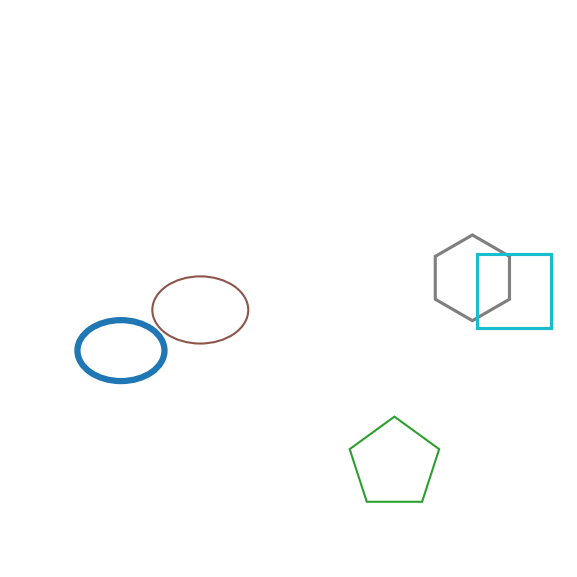[{"shape": "oval", "thickness": 3, "radius": 0.38, "center": [0.209, 0.392]}, {"shape": "pentagon", "thickness": 1, "radius": 0.41, "center": [0.683, 0.196]}, {"shape": "oval", "thickness": 1, "radius": 0.42, "center": [0.347, 0.462]}, {"shape": "hexagon", "thickness": 1.5, "radius": 0.37, "center": [0.818, 0.518]}, {"shape": "square", "thickness": 1.5, "radius": 0.32, "center": [0.89, 0.495]}]